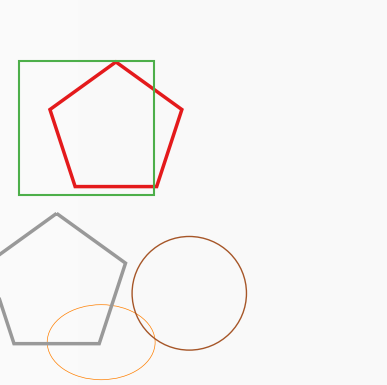[{"shape": "pentagon", "thickness": 2.5, "radius": 0.89, "center": [0.299, 0.66]}, {"shape": "square", "thickness": 1.5, "radius": 0.87, "center": [0.223, 0.667]}, {"shape": "oval", "thickness": 0.5, "radius": 0.7, "center": [0.261, 0.111]}, {"shape": "circle", "thickness": 1, "radius": 0.74, "center": [0.488, 0.238]}, {"shape": "pentagon", "thickness": 2.5, "radius": 0.94, "center": [0.146, 0.259]}]